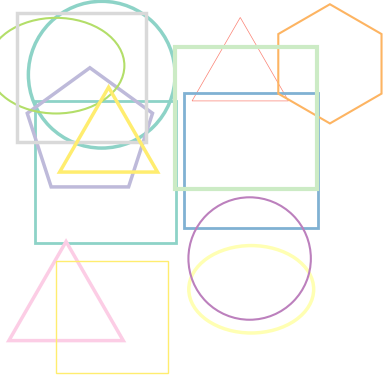[{"shape": "square", "thickness": 2, "radius": 0.92, "center": [0.274, 0.553]}, {"shape": "circle", "thickness": 2.5, "radius": 0.95, "center": [0.264, 0.806]}, {"shape": "oval", "thickness": 2.5, "radius": 0.81, "center": [0.653, 0.249]}, {"shape": "pentagon", "thickness": 2.5, "radius": 0.86, "center": [0.233, 0.653]}, {"shape": "triangle", "thickness": 0.5, "radius": 0.72, "center": [0.624, 0.81]}, {"shape": "square", "thickness": 2, "radius": 0.88, "center": [0.652, 0.583]}, {"shape": "hexagon", "thickness": 1.5, "radius": 0.77, "center": [0.857, 0.834]}, {"shape": "oval", "thickness": 1.5, "radius": 0.89, "center": [0.146, 0.829]}, {"shape": "triangle", "thickness": 2.5, "radius": 0.86, "center": [0.172, 0.201]}, {"shape": "square", "thickness": 2.5, "radius": 0.84, "center": [0.211, 0.8]}, {"shape": "circle", "thickness": 1.5, "radius": 0.8, "center": [0.648, 0.329]}, {"shape": "square", "thickness": 3, "radius": 0.92, "center": [0.639, 0.692]}, {"shape": "triangle", "thickness": 2.5, "radius": 0.73, "center": [0.282, 0.627]}, {"shape": "square", "thickness": 1, "radius": 0.73, "center": [0.292, 0.176]}]